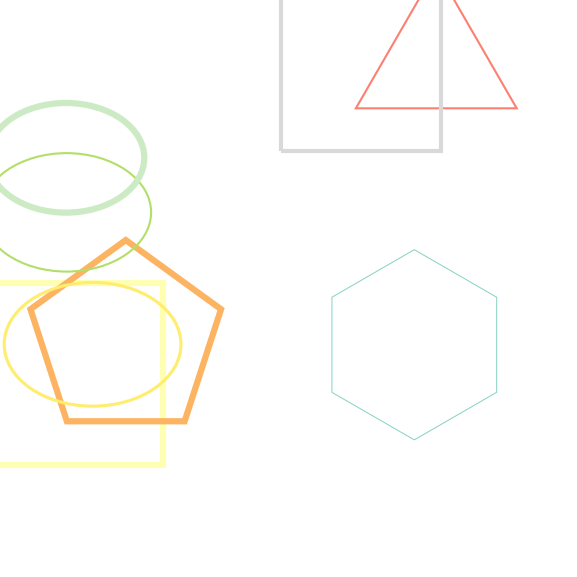[{"shape": "hexagon", "thickness": 0.5, "radius": 0.82, "center": [0.717, 0.402]}, {"shape": "square", "thickness": 3, "radius": 0.79, "center": [0.124, 0.352]}, {"shape": "triangle", "thickness": 1, "radius": 0.8, "center": [0.755, 0.892]}, {"shape": "pentagon", "thickness": 3, "radius": 0.87, "center": [0.218, 0.41]}, {"shape": "oval", "thickness": 1, "radius": 0.73, "center": [0.115, 0.631]}, {"shape": "square", "thickness": 2, "radius": 0.69, "center": [0.625, 0.876]}, {"shape": "oval", "thickness": 3, "radius": 0.68, "center": [0.114, 0.726]}, {"shape": "oval", "thickness": 1.5, "radius": 0.77, "center": [0.16, 0.403]}]